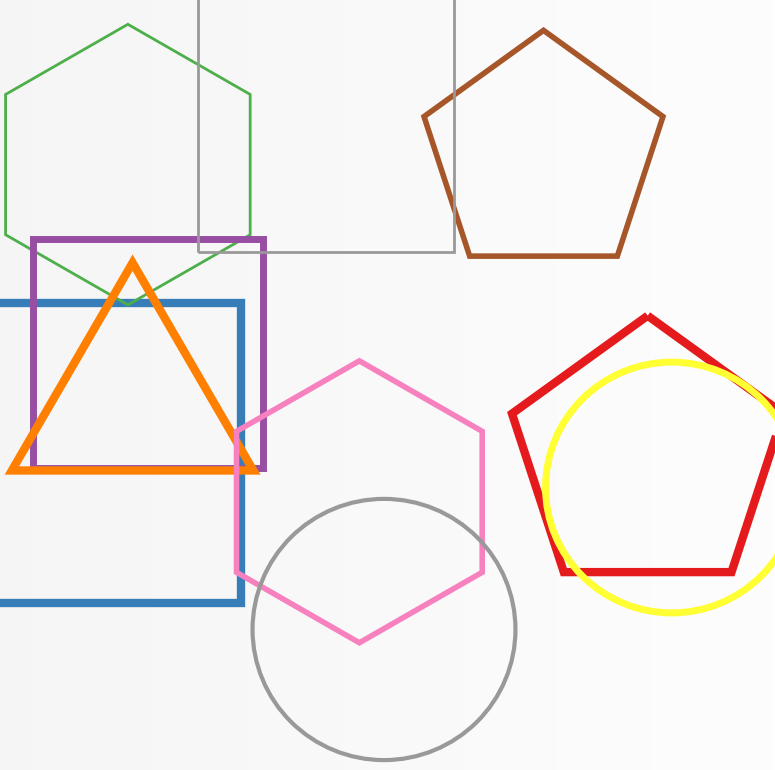[{"shape": "pentagon", "thickness": 3, "radius": 0.92, "center": [0.836, 0.406]}, {"shape": "square", "thickness": 3, "radius": 0.98, "center": [0.116, 0.412]}, {"shape": "hexagon", "thickness": 1, "radius": 0.91, "center": [0.165, 0.786]}, {"shape": "square", "thickness": 2.5, "radius": 0.74, "center": [0.191, 0.541]}, {"shape": "triangle", "thickness": 3, "radius": 0.9, "center": [0.171, 0.479]}, {"shape": "circle", "thickness": 2.5, "radius": 0.81, "center": [0.867, 0.367]}, {"shape": "pentagon", "thickness": 2, "radius": 0.81, "center": [0.701, 0.798]}, {"shape": "hexagon", "thickness": 2, "radius": 0.92, "center": [0.464, 0.348]}, {"shape": "square", "thickness": 1, "radius": 0.83, "center": [0.421, 0.838]}, {"shape": "circle", "thickness": 1.5, "radius": 0.85, "center": [0.495, 0.182]}]